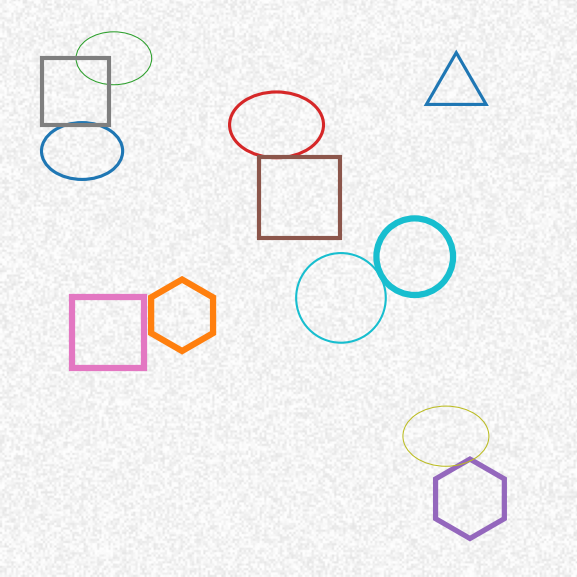[{"shape": "oval", "thickness": 1.5, "radius": 0.35, "center": [0.142, 0.738]}, {"shape": "triangle", "thickness": 1.5, "radius": 0.3, "center": [0.79, 0.848]}, {"shape": "hexagon", "thickness": 3, "radius": 0.31, "center": [0.315, 0.453]}, {"shape": "oval", "thickness": 0.5, "radius": 0.33, "center": [0.197, 0.898]}, {"shape": "oval", "thickness": 1.5, "radius": 0.41, "center": [0.479, 0.783]}, {"shape": "hexagon", "thickness": 2.5, "radius": 0.34, "center": [0.814, 0.135]}, {"shape": "square", "thickness": 2, "radius": 0.35, "center": [0.519, 0.657]}, {"shape": "square", "thickness": 3, "radius": 0.31, "center": [0.187, 0.423]}, {"shape": "square", "thickness": 2, "radius": 0.29, "center": [0.131, 0.84]}, {"shape": "oval", "thickness": 0.5, "radius": 0.37, "center": [0.772, 0.244]}, {"shape": "circle", "thickness": 1, "radius": 0.39, "center": [0.59, 0.483]}, {"shape": "circle", "thickness": 3, "radius": 0.33, "center": [0.718, 0.555]}]